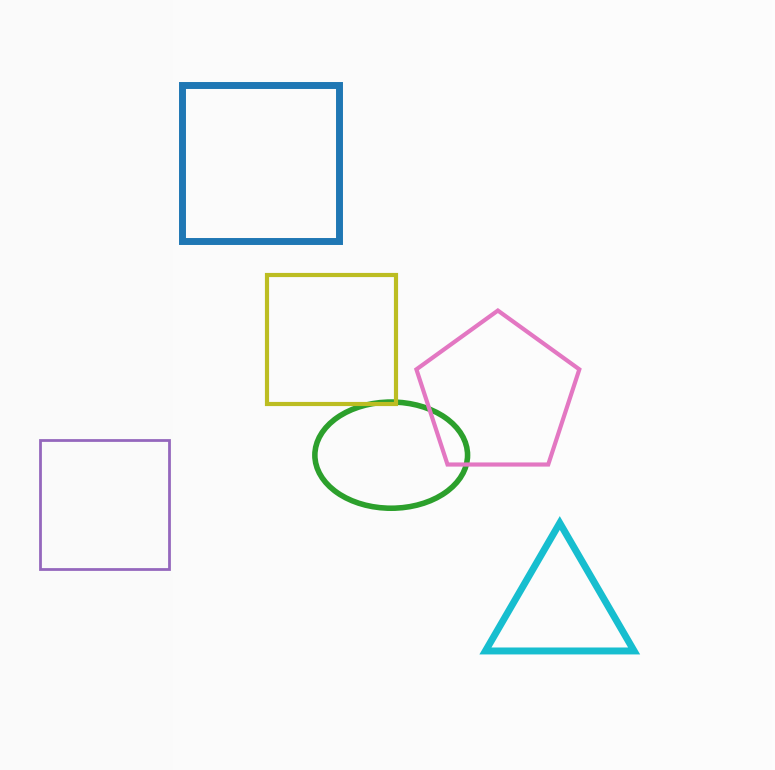[{"shape": "square", "thickness": 2.5, "radius": 0.51, "center": [0.336, 0.789]}, {"shape": "oval", "thickness": 2, "radius": 0.49, "center": [0.505, 0.409]}, {"shape": "square", "thickness": 1, "radius": 0.42, "center": [0.135, 0.345]}, {"shape": "pentagon", "thickness": 1.5, "radius": 0.55, "center": [0.642, 0.486]}, {"shape": "square", "thickness": 1.5, "radius": 0.42, "center": [0.428, 0.559]}, {"shape": "triangle", "thickness": 2.5, "radius": 0.55, "center": [0.722, 0.21]}]